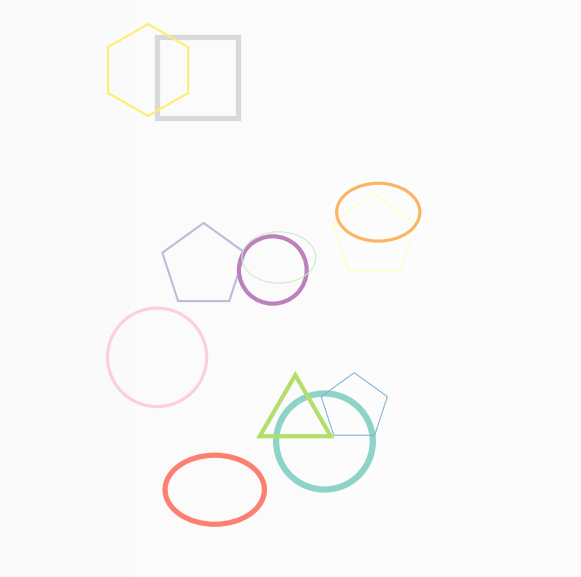[{"shape": "circle", "thickness": 3, "radius": 0.42, "center": [0.558, 0.235]}, {"shape": "pentagon", "thickness": 0.5, "radius": 0.37, "center": [0.643, 0.59]}, {"shape": "pentagon", "thickness": 1, "radius": 0.37, "center": [0.35, 0.538]}, {"shape": "oval", "thickness": 2.5, "radius": 0.43, "center": [0.369, 0.151]}, {"shape": "pentagon", "thickness": 0.5, "radius": 0.3, "center": [0.609, 0.294]}, {"shape": "oval", "thickness": 1.5, "radius": 0.36, "center": [0.651, 0.632]}, {"shape": "triangle", "thickness": 2, "radius": 0.35, "center": [0.508, 0.279]}, {"shape": "circle", "thickness": 1.5, "radius": 0.43, "center": [0.27, 0.38]}, {"shape": "square", "thickness": 2.5, "radius": 0.35, "center": [0.339, 0.865]}, {"shape": "circle", "thickness": 2, "radius": 0.29, "center": [0.469, 0.532]}, {"shape": "oval", "thickness": 0.5, "radius": 0.32, "center": [0.48, 0.553]}, {"shape": "hexagon", "thickness": 1, "radius": 0.4, "center": [0.255, 0.878]}]